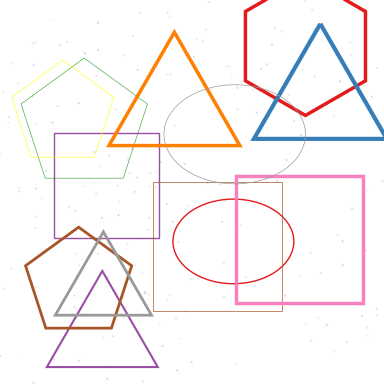[{"shape": "oval", "thickness": 1, "radius": 0.79, "center": [0.606, 0.373]}, {"shape": "hexagon", "thickness": 2.5, "radius": 0.9, "center": [0.793, 0.88]}, {"shape": "triangle", "thickness": 3, "radius": 1.0, "center": [0.832, 0.739]}, {"shape": "pentagon", "thickness": 0.5, "radius": 0.86, "center": [0.219, 0.677]}, {"shape": "triangle", "thickness": 1.5, "radius": 0.83, "center": [0.266, 0.13]}, {"shape": "square", "thickness": 1, "radius": 0.69, "center": [0.277, 0.518]}, {"shape": "triangle", "thickness": 2.5, "radius": 0.98, "center": [0.453, 0.72]}, {"shape": "pentagon", "thickness": 0.5, "radius": 0.7, "center": [0.163, 0.704]}, {"shape": "square", "thickness": 0.5, "radius": 0.84, "center": [0.566, 0.36]}, {"shape": "pentagon", "thickness": 2, "radius": 0.72, "center": [0.204, 0.265]}, {"shape": "square", "thickness": 2.5, "radius": 0.82, "center": [0.778, 0.378]}, {"shape": "triangle", "thickness": 2, "radius": 0.72, "center": [0.269, 0.253]}, {"shape": "oval", "thickness": 0.5, "radius": 0.92, "center": [0.61, 0.651]}]